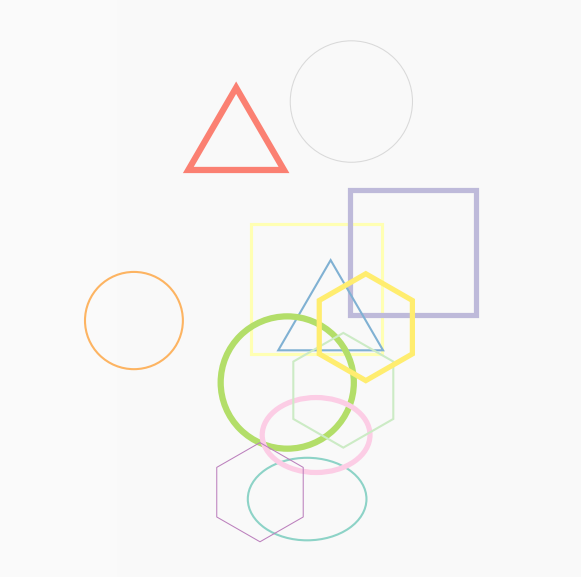[{"shape": "oval", "thickness": 1, "radius": 0.51, "center": [0.528, 0.135]}, {"shape": "square", "thickness": 1.5, "radius": 0.56, "center": [0.544, 0.499]}, {"shape": "square", "thickness": 2.5, "radius": 0.54, "center": [0.711, 0.562]}, {"shape": "triangle", "thickness": 3, "radius": 0.48, "center": [0.406, 0.752]}, {"shape": "triangle", "thickness": 1, "radius": 0.52, "center": [0.569, 0.445]}, {"shape": "circle", "thickness": 1, "radius": 0.42, "center": [0.23, 0.444]}, {"shape": "circle", "thickness": 3, "radius": 0.57, "center": [0.494, 0.337]}, {"shape": "oval", "thickness": 2.5, "radius": 0.46, "center": [0.544, 0.246]}, {"shape": "circle", "thickness": 0.5, "radius": 0.53, "center": [0.605, 0.823]}, {"shape": "hexagon", "thickness": 0.5, "radius": 0.43, "center": [0.447, 0.147]}, {"shape": "hexagon", "thickness": 1, "radius": 0.5, "center": [0.591, 0.323]}, {"shape": "hexagon", "thickness": 2.5, "radius": 0.46, "center": [0.629, 0.433]}]